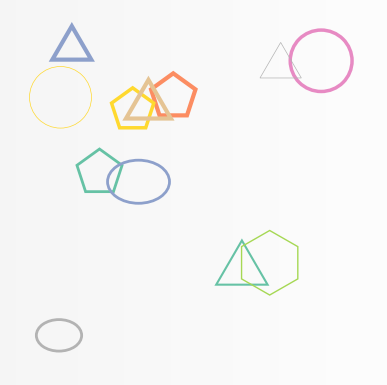[{"shape": "triangle", "thickness": 1.5, "radius": 0.38, "center": [0.624, 0.299]}, {"shape": "pentagon", "thickness": 2, "radius": 0.31, "center": [0.257, 0.552]}, {"shape": "pentagon", "thickness": 3, "radius": 0.3, "center": [0.447, 0.749]}, {"shape": "triangle", "thickness": 3, "radius": 0.29, "center": [0.185, 0.874]}, {"shape": "oval", "thickness": 2, "radius": 0.4, "center": [0.357, 0.528]}, {"shape": "circle", "thickness": 2.5, "radius": 0.4, "center": [0.829, 0.842]}, {"shape": "hexagon", "thickness": 1, "radius": 0.42, "center": [0.696, 0.318]}, {"shape": "pentagon", "thickness": 2.5, "radius": 0.29, "center": [0.342, 0.714]}, {"shape": "circle", "thickness": 0.5, "radius": 0.4, "center": [0.156, 0.747]}, {"shape": "triangle", "thickness": 3, "radius": 0.33, "center": [0.383, 0.726]}, {"shape": "oval", "thickness": 2, "radius": 0.29, "center": [0.152, 0.129]}, {"shape": "triangle", "thickness": 0.5, "radius": 0.31, "center": [0.724, 0.828]}]